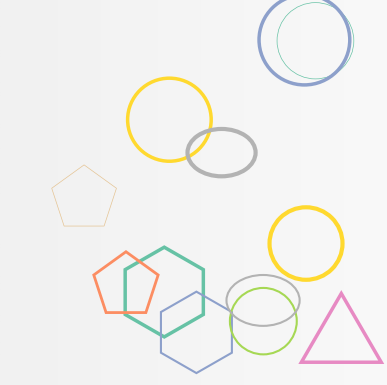[{"shape": "circle", "thickness": 0.5, "radius": 0.5, "center": [0.814, 0.894]}, {"shape": "hexagon", "thickness": 2.5, "radius": 0.58, "center": [0.424, 0.241]}, {"shape": "pentagon", "thickness": 2, "radius": 0.44, "center": [0.325, 0.259]}, {"shape": "hexagon", "thickness": 1.5, "radius": 0.53, "center": [0.507, 0.137]}, {"shape": "circle", "thickness": 2.5, "radius": 0.59, "center": [0.786, 0.897]}, {"shape": "triangle", "thickness": 2.5, "radius": 0.6, "center": [0.881, 0.119]}, {"shape": "circle", "thickness": 1.5, "radius": 0.43, "center": [0.68, 0.166]}, {"shape": "circle", "thickness": 2.5, "radius": 0.54, "center": [0.437, 0.689]}, {"shape": "circle", "thickness": 3, "radius": 0.47, "center": [0.79, 0.367]}, {"shape": "pentagon", "thickness": 0.5, "radius": 0.44, "center": [0.217, 0.484]}, {"shape": "oval", "thickness": 1.5, "radius": 0.47, "center": [0.679, 0.22]}, {"shape": "oval", "thickness": 3, "radius": 0.44, "center": [0.572, 0.604]}]